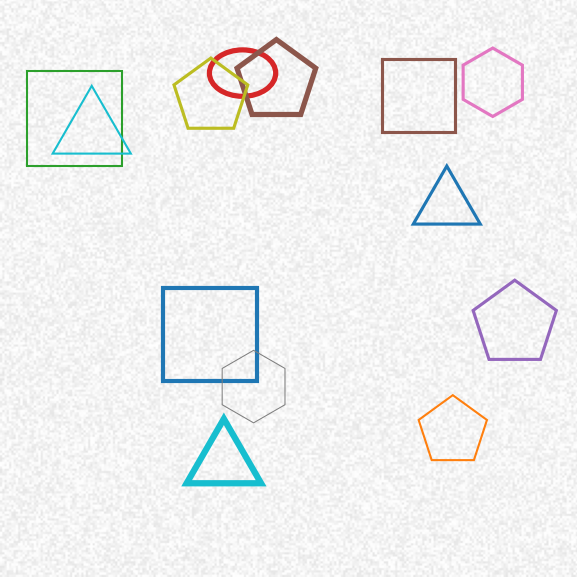[{"shape": "triangle", "thickness": 1.5, "radius": 0.33, "center": [0.774, 0.645]}, {"shape": "square", "thickness": 2, "radius": 0.41, "center": [0.364, 0.42]}, {"shape": "pentagon", "thickness": 1, "radius": 0.31, "center": [0.784, 0.253]}, {"shape": "square", "thickness": 1, "radius": 0.41, "center": [0.129, 0.794]}, {"shape": "oval", "thickness": 2.5, "radius": 0.29, "center": [0.42, 0.873]}, {"shape": "pentagon", "thickness": 1.5, "radius": 0.38, "center": [0.891, 0.438]}, {"shape": "square", "thickness": 1.5, "radius": 0.31, "center": [0.725, 0.834]}, {"shape": "pentagon", "thickness": 2.5, "radius": 0.36, "center": [0.479, 0.859]}, {"shape": "hexagon", "thickness": 1.5, "radius": 0.3, "center": [0.853, 0.857]}, {"shape": "hexagon", "thickness": 0.5, "radius": 0.31, "center": [0.439, 0.33]}, {"shape": "pentagon", "thickness": 1.5, "radius": 0.34, "center": [0.365, 0.831]}, {"shape": "triangle", "thickness": 1, "radius": 0.39, "center": [0.159, 0.772]}, {"shape": "triangle", "thickness": 3, "radius": 0.37, "center": [0.388, 0.2]}]